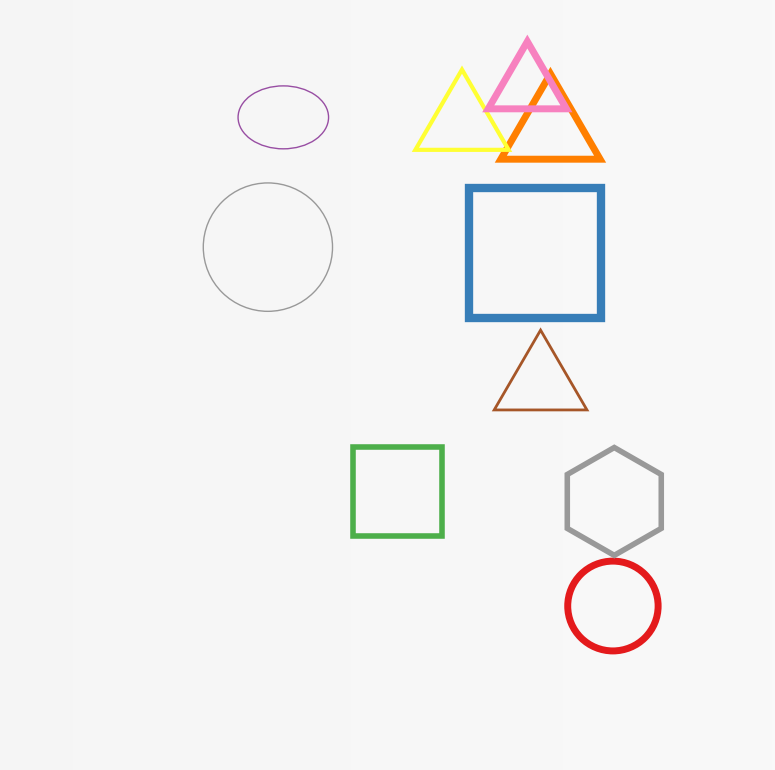[{"shape": "circle", "thickness": 2.5, "radius": 0.29, "center": [0.791, 0.213]}, {"shape": "square", "thickness": 3, "radius": 0.42, "center": [0.69, 0.672]}, {"shape": "square", "thickness": 2, "radius": 0.29, "center": [0.513, 0.361]}, {"shape": "oval", "thickness": 0.5, "radius": 0.29, "center": [0.366, 0.848]}, {"shape": "triangle", "thickness": 2.5, "radius": 0.37, "center": [0.71, 0.83]}, {"shape": "triangle", "thickness": 1.5, "radius": 0.35, "center": [0.596, 0.84]}, {"shape": "triangle", "thickness": 1, "radius": 0.35, "center": [0.698, 0.502]}, {"shape": "triangle", "thickness": 2.5, "radius": 0.29, "center": [0.68, 0.888]}, {"shape": "hexagon", "thickness": 2, "radius": 0.35, "center": [0.793, 0.349]}, {"shape": "circle", "thickness": 0.5, "radius": 0.42, "center": [0.346, 0.679]}]